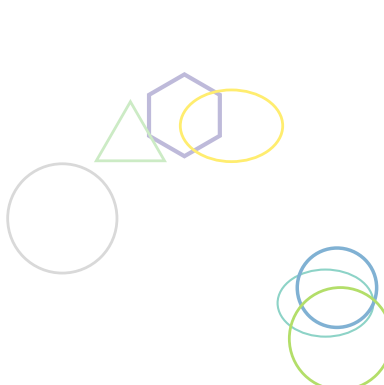[{"shape": "oval", "thickness": 1.5, "radius": 0.62, "center": [0.845, 0.213]}, {"shape": "hexagon", "thickness": 3, "radius": 0.53, "center": [0.479, 0.7]}, {"shape": "circle", "thickness": 2.5, "radius": 0.52, "center": [0.875, 0.253]}, {"shape": "circle", "thickness": 2, "radius": 0.66, "center": [0.884, 0.12]}, {"shape": "circle", "thickness": 2, "radius": 0.71, "center": [0.162, 0.433]}, {"shape": "triangle", "thickness": 2, "radius": 0.51, "center": [0.339, 0.633]}, {"shape": "oval", "thickness": 2, "radius": 0.67, "center": [0.601, 0.673]}]